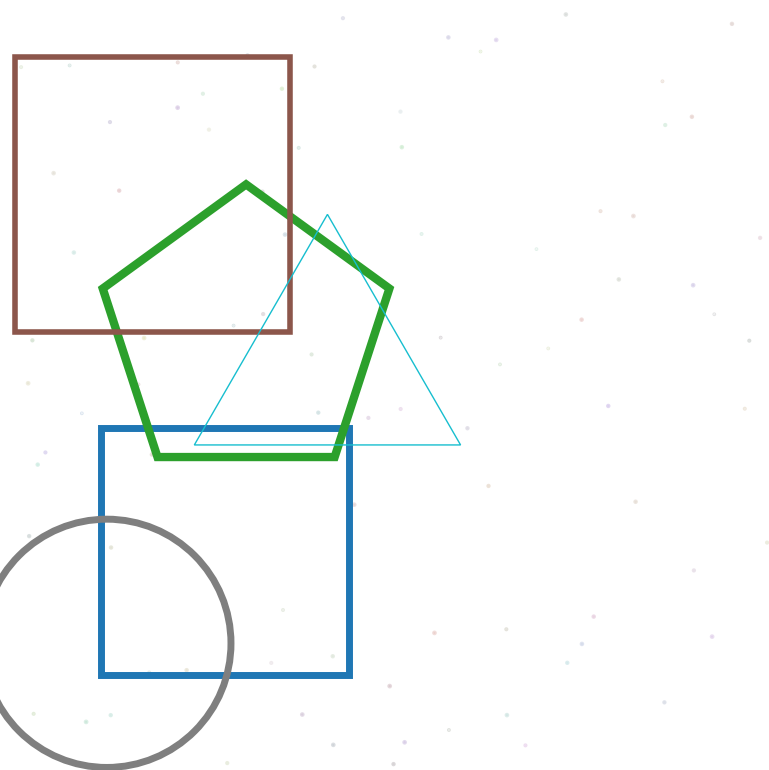[{"shape": "square", "thickness": 2.5, "radius": 0.8, "center": [0.292, 0.284]}, {"shape": "pentagon", "thickness": 3, "radius": 0.98, "center": [0.32, 0.565]}, {"shape": "square", "thickness": 2, "radius": 0.89, "center": [0.198, 0.747]}, {"shape": "circle", "thickness": 2.5, "radius": 0.81, "center": [0.139, 0.165]}, {"shape": "triangle", "thickness": 0.5, "radius": 1.0, "center": [0.425, 0.522]}]